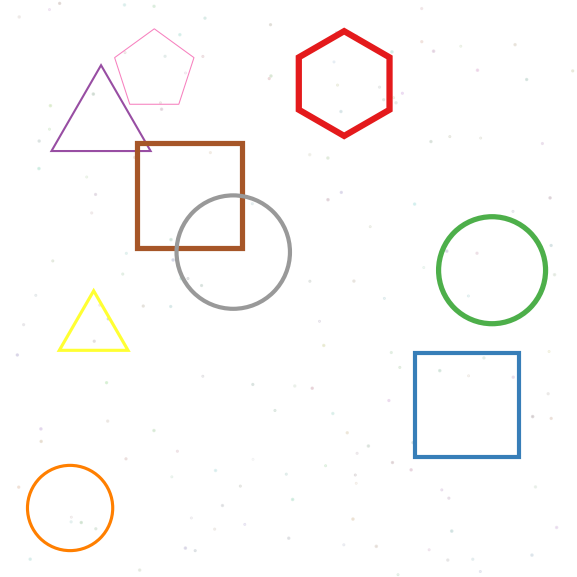[{"shape": "hexagon", "thickness": 3, "radius": 0.45, "center": [0.596, 0.854]}, {"shape": "square", "thickness": 2, "radius": 0.45, "center": [0.809, 0.298]}, {"shape": "circle", "thickness": 2.5, "radius": 0.46, "center": [0.852, 0.531]}, {"shape": "triangle", "thickness": 1, "radius": 0.5, "center": [0.175, 0.787]}, {"shape": "circle", "thickness": 1.5, "radius": 0.37, "center": [0.121, 0.119]}, {"shape": "triangle", "thickness": 1.5, "radius": 0.34, "center": [0.162, 0.427]}, {"shape": "square", "thickness": 2.5, "radius": 0.45, "center": [0.328, 0.661]}, {"shape": "pentagon", "thickness": 0.5, "radius": 0.36, "center": [0.267, 0.877]}, {"shape": "circle", "thickness": 2, "radius": 0.49, "center": [0.404, 0.563]}]